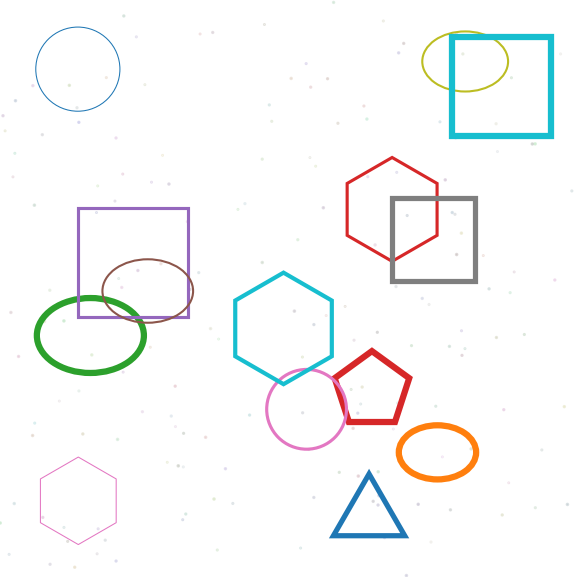[{"shape": "triangle", "thickness": 2.5, "radius": 0.36, "center": [0.639, 0.107]}, {"shape": "circle", "thickness": 0.5, "radius": 0.36, "center": [0.135, 0.879]}, {"shape": "oval", "thickness": 3, "radius": 0.33, "center": [0.758, 0.216]}, {"shape": "oval", "thickness": 3, "radius": 0.46, "center": [0.157, 0.418]}, {"shape": "hexagon", "thickness": 1.5, "radius": 0.45, "center": [0.679, 0.637]}, {"shape": "pentagon", "thickness": 3, "radius": 0.34, "center": [0.644, 0.323]}, {"shape": "square", "thickness": 1.5, "radius": 0.47, "center": [0.23, 0.545]}, {"shape": "oval", "thickness": 1, "radius": 0.39, "center": [0.256, 0.495]}, {"shape": "circle", "thickness": 1.5, "radius": 0.35, "center": [0.531, 0.29]}, {"shape": "hexagon", "thickness": 0.5, "radius": 0.38, "center": [0.136, 0.132]}, {"shape": "square", "thickness": 2.5, "radius": 0.36, "center": [0.751, 0.584]}, {"shape": "oval", "thickness": 1, "radius": 0.37, "center": [0.806, 0.893]}, {"shape": "square", "thickness": 3, "radius": 0.43, "center": [0.869, 0.849]}, {"shape": "hexagon", "thickness": 2, "radius": 0.48, "center": [0.491, 0.43]}]